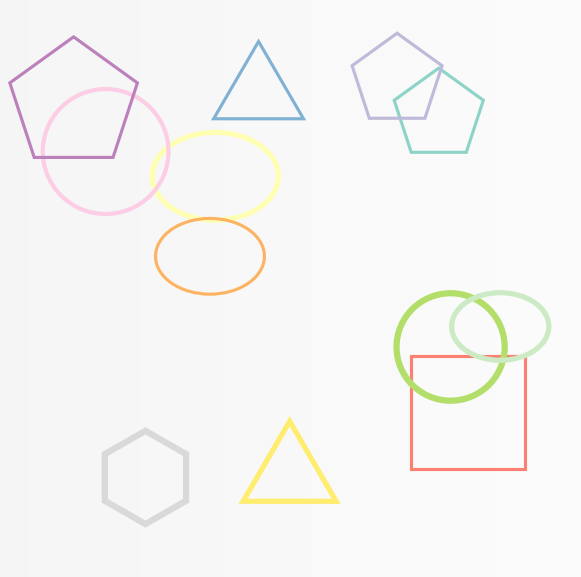[{"shape": "pentagon", "thickness": 1.5, "radius": 0.4, "center": [0.755, 0.801]}, {"shape": "oval", "thickness": 2.5, "radius": 0.54, "center": [0.37, 0.694]}, {"shape": "pentagon", "thickness": 1.5, "radius": 0.41, "center": [0.683, 0.86]}, {"shape": "square", "thickness": 1.5, "radius": 0.49, "center": [0.806, 0.284]}, {"shape": "triangle", "thickness": 1.5, "radius": 0.45, "center": [0.445, 0.838]}, {"shape": "oval", "thickness": 1.5, "radius": 0.47, "center": [0.361, 0.555]}, {"shape": "circle", "thickness": 3, "radius": 0.47, "center": [0.775, 0.398]}, {"shape": "circle", "thickness": 2, "radius": 0.54, "center": [0.182, 0.737]}, {"shape": "hexagon", "thickness": 3, "radius": 0.4, "center": [0.25, 0.172]}, {"shape": "pentagon", "thickness": 1.5, "radius": 0.58, "center": [0.127, 0.82]}, {"shape": "oval", "thickness": 2.5, "radius": 0.42, "center": [0.861, 0.434]}, {"shape": "triangle", "thickness": 2.5, "radius": 0.46, "center": [0.498, 0.177]}]